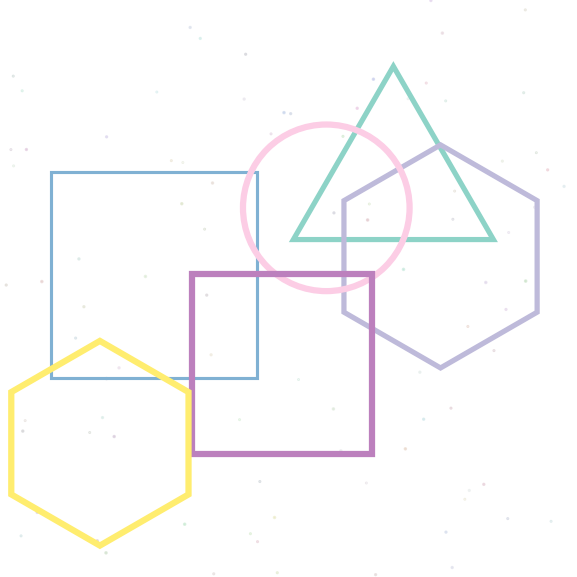[{"shape": "triangle", "thickness": 2.5, "radius": 1.0, "center": [0.681, 0.684]}, {"shape": "hexagon", "thickness": 2.5, "radius": 0.97, "center": [0.763, 0.555]}, {"shape": "square", "thickness": 1.5, "radius": 0.89, "center": [0.267, 0.523]}, {"shape": "circle", "thickness": 3, "radius": 0.72, "center": [0.565, 0.639]}, {"shape": "square", "thickness": 3, "radius": 0.78, "center": [0.488, 0.369]}, {"shape": "hexagon", "thickness": 3, "radius": 0.89, "center": [0.173, 0.232]}]